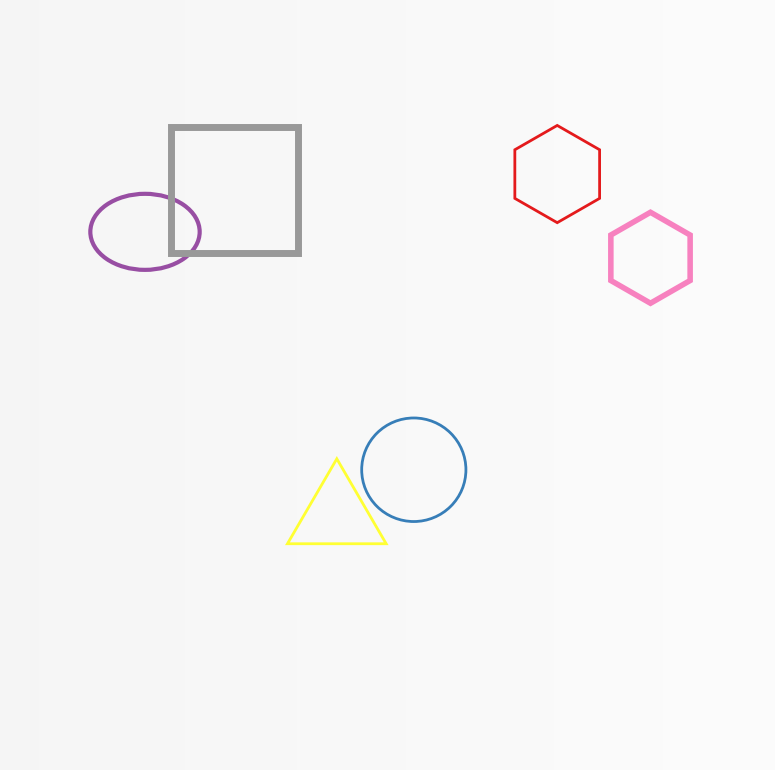[{"shape": "hexagon", "thickness": 1, "radius": 0.32, "center": [0.719, 0.774]}, {"shape": "circle", "thickness": 1, "radius": 0.34, "center": [0.534, 0.39]}, {"shape": "oval", "thickness": 1.5, "radius": 0.35, "center": [0.187, 0.699]}, {"shape": "triangle", "thickness": 1, "radius": 0.37, "center": [0.435, 0.331]}, {"shape": "hexagon", "thickness": 2, "radius": 0.3, "center": [0.839, 0.665]}, {"shape": "square", "thickness": 2.5, "radius": 0.41, "center": [0.303, 0.753]}]